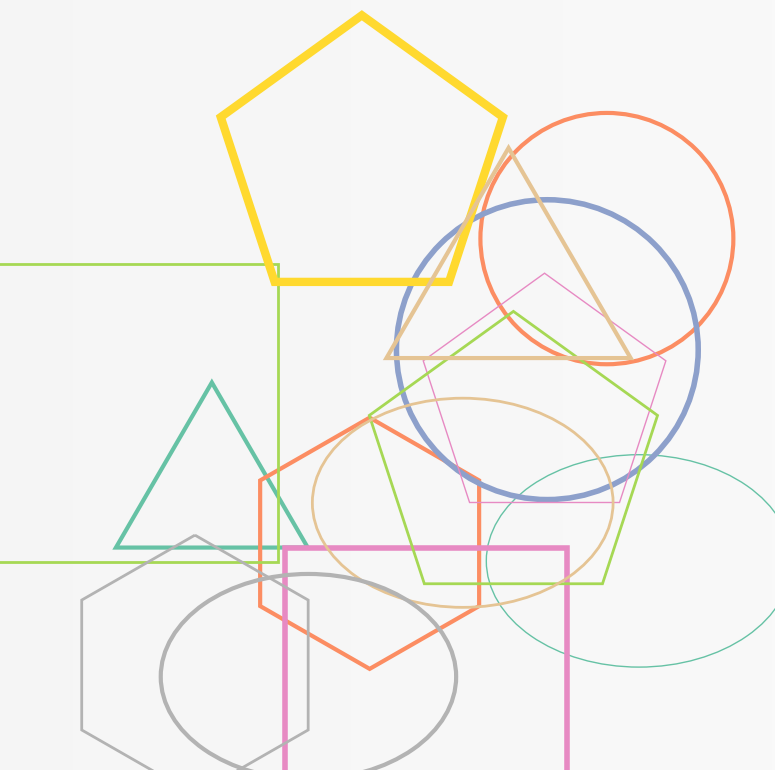[{"shape": "triangle", "thickness": 1.5, "radius": 0.71, "center": [0.273, 0.36]}, {"shape": "oval", "thickness": 0.5, "radius": 0.99, "center": [0.825, 0.272]}, {"shape": "circle", "thickness": 1.5, "radius": 0.82, "center": [0.783, 0.69]}, {"shape": "hexagon", "thickness": 1.5, "radius": 0.82, "center": [0.477, 0.294]}, {"shape": "circle", "thickness": 2, "radius": 0.97, "center": [0.706, 0.546]}, {"shape": "square", "thickness": 2, "radius": 0.91, "center": [0.55, 0.106]}, {"shape": "pentagon", "thickness": 0.5, "radius": 0.82, "center": [0.703, 0.481]}, {"shape": "pentagon", "thickness": 1, "radius": 0.98, "center": [0.662, 0.4]}, {"shape": "square", "thickness": 1, "radius": 0.97, "center": [0.166, 0.464]}, {"shape": "pentagon", "thickness": 3, "radius": 0.96, "center": [0.467, 0.789]}, {"shape": "triangle", "thickness": 1.5, "radius": 0.91, "center": [0.656, 0.626]}, {"shape": "oval", "thickness": 1, "radius": 0.97, "center": [0.597, 0.347]}, {"shape": "hexagon", "thickness": 1, "radius": 0.84, "center": [0.252, 0.136]}, {"shape": "oval", "thickness": 1.5, "radius": 0.95, "center": [0.398, 0.121]}]